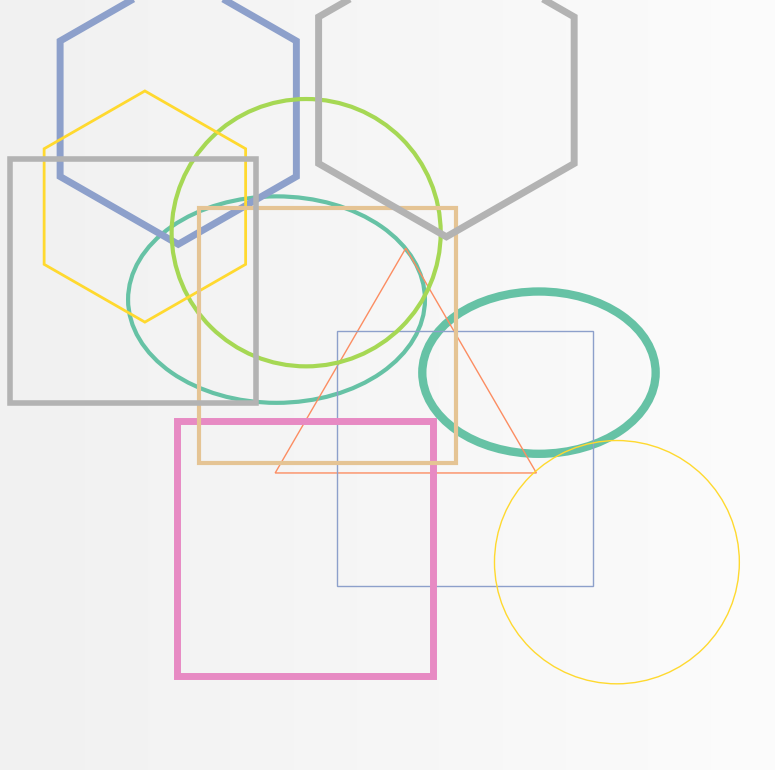[{"shape": "oval", "thickness": 1.5, "radius": 0.96, "center": [0.357, 0.611]}, {"shape": "oval", "thickness": 3, "radius": 0.75, "center": [0.695, 0.516]}, {"shape": "triangle", "thickness": 0.5, "radius": 0.97, "center": [0.524, 0.483]}, {"shape": "hexagon", "thickness": 2.5, "radius": 0.88, "center": [0.23, 0.859]}, {"shape": "square", "thickness": 0.5, "radius": 0.83, "center": [0.6, 0.405]}, {"shape": "square", "thickness": 2.5, "radius": 0.83, "center": [0.394, 0.288]}, {"shape": "circle", "thickness": 1.5, "radius": 0.87, "center": [0.395, 0.698]}, {"shape": "hexagon", "thickness": 1, "radius": 0.75, "center": [0.187, 0.732]}, {"shape": "circle", "thickness": 0.5, "radius": 0.79, "center": [0.796, 0.27]}, {"shape": "square", "thickness": 1.5, "radius": 0.83, "center": [0.422, 0.565]}, {"shape": "square", "thickness": 2, "radius": 0.79, "center": [0.172, 0.635]}, {"shape": "hexagon", "thickness": 2.5, "radius": 0.95, "center": [0.576, 0.883]}]